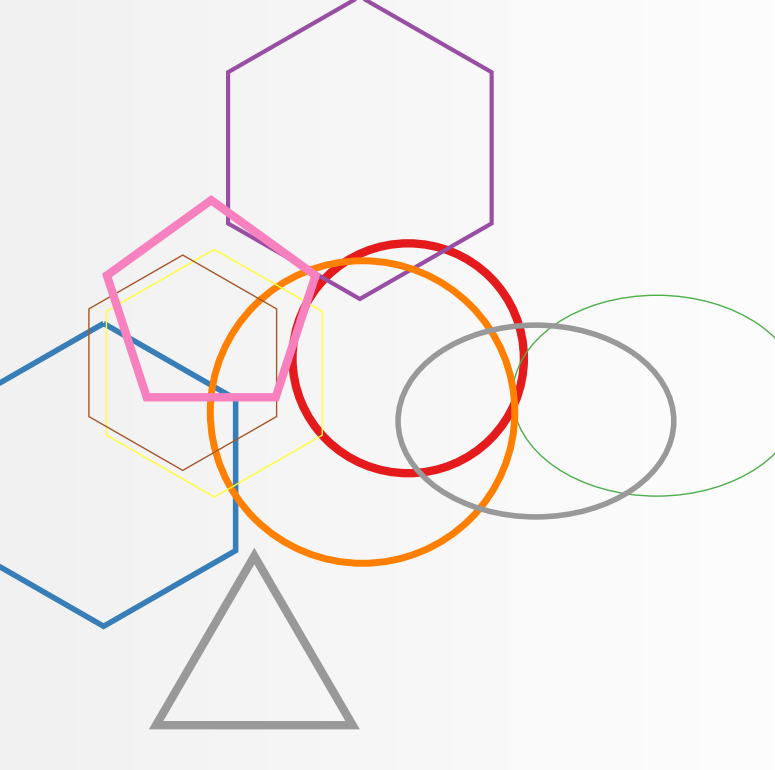[{"shape": "circle", "thickness": 3, "radius": 0.75, "center": [0.527, 0.535]}, {"shape": "hexagon", "thickness": 2, "radius": 0.98, "center": [0.134, 0.383]}, {"shape": "oval", "thickness": 0.5, "radius": 0.93, "center": [0.848, 0.486]}, {"shape": "hexagon", "thickness": 1.5, "radius": 0.98, "center": [0.464, 0.808]}, {"shape": "circle", "thickness": 2.5, "radius": 0.98, "center": [0.468, 0.465]}, {"shape": "hexagon", "thickness": 0.5, "radius": 0.8, "center": [0.277, 0.515]}, {"shape": "hexagon", "thickness": 0.5, "radius": 0.7, "center": [0.236, 0.529]}, {"shape": "pentagon", "thickness": 3, "radius": 0.71, "center": [0.273, 0.599]}, {"shape": "oval", "thickness": 2, "radius": 0.89, "center": [0.692, 0.453]}, {"shape": "triangle", "thickness": 3, "radius": 0.73, "center": [0.328, 0.131]}]